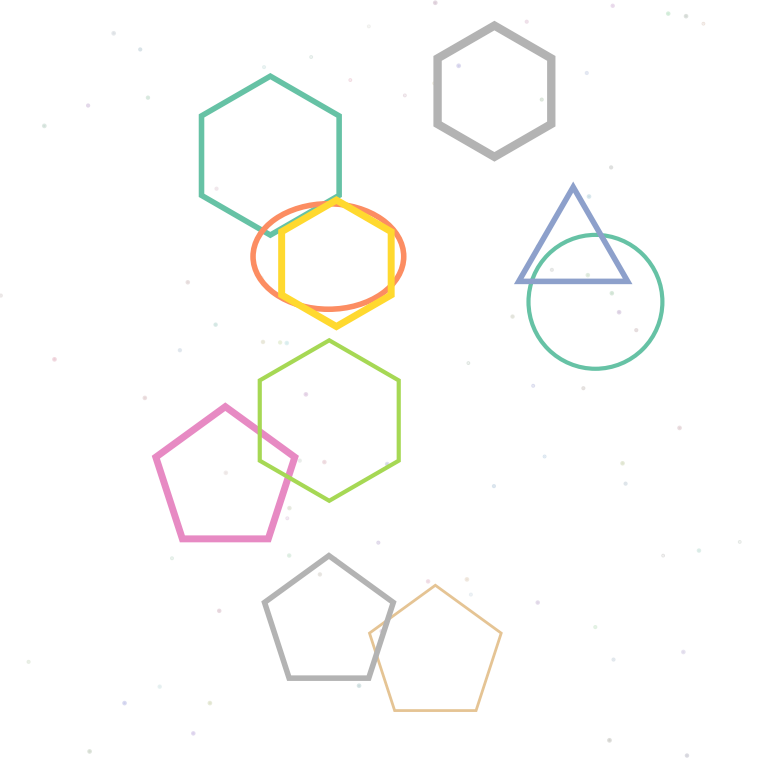[{"shape": "hexagon", "thickness": 2, "radius": 0.52, "center": [0.351, 0.798]}, {"shape": "circle", "thickness": 1.5, "radius": 0.43, "center": [0.773, 0.608]}, {"shape": "oval", "thickness": 2, "radius": 0.49, "center": [0.426, 0.667]}, {"shape": "triangle", "thickness": 2, "radius": 0.41, "center": [0.744, 0.675]}, {"shape": "pentagon", "thickness": 2.5, "radius": 0.47, "center": [0.293, 0.377]}, {"shape": "hexagon", "thickness": 1.5, "radius": 0.52, "center": [0.428, 0.454]}, {"shape": "hexagon", "thickness": 2.5, "radius": 0.41, "center": [0.437, 0.658]}, {"shape": "pentagon", "thickness": 1, "radius": 0.45, "center": [0.565, 0.15]}, {"shape": "hexagon", "thickness": 3, "radius": 0.43, "center": [0.642, 0.882]}, {"shape": "pentagon", "thickness": 2, "radius": 0.44, "center": [0.427, 0.19]}]